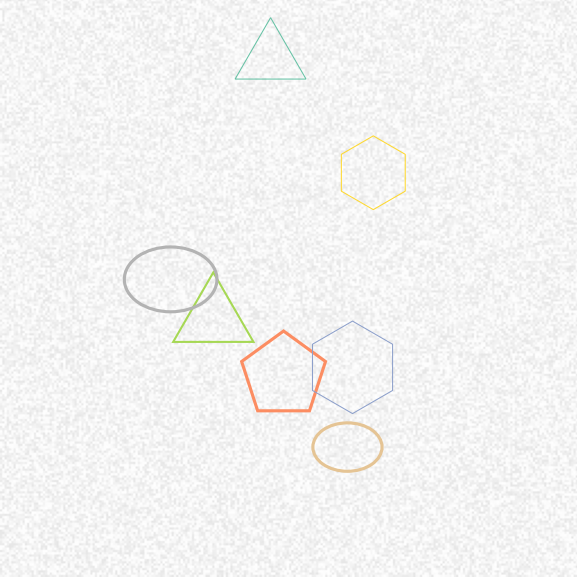[{"shape": "triangle", "thickness": 0.5, "radius": 0.35, "center": [0.469, 0.898]}, {"shape": "pentagon", "thickness": 1.5, "radius": 0.38, "center": [0.491, 0.35]}, {"shape": "hexagon", "thickness": 0.5, "radius": 0.4, "center": [0.61, 0.363]}, {"shape": "triangle", "thickness": 1, "radius": 0.4, "center": [0.369, 0.447]}, {"shape": "hexagon", "thickness": 0.5, "radius": 0.32, "center": [0.646, 0.7]}, {"shape": "oval", "thickness": 1.5, "radius": 0.3, "center": [0.602, 0.225]}, {"shape": "oval", "thickness": 1.5, "radius": 0.4, "center": [0.295, 0.515]}]